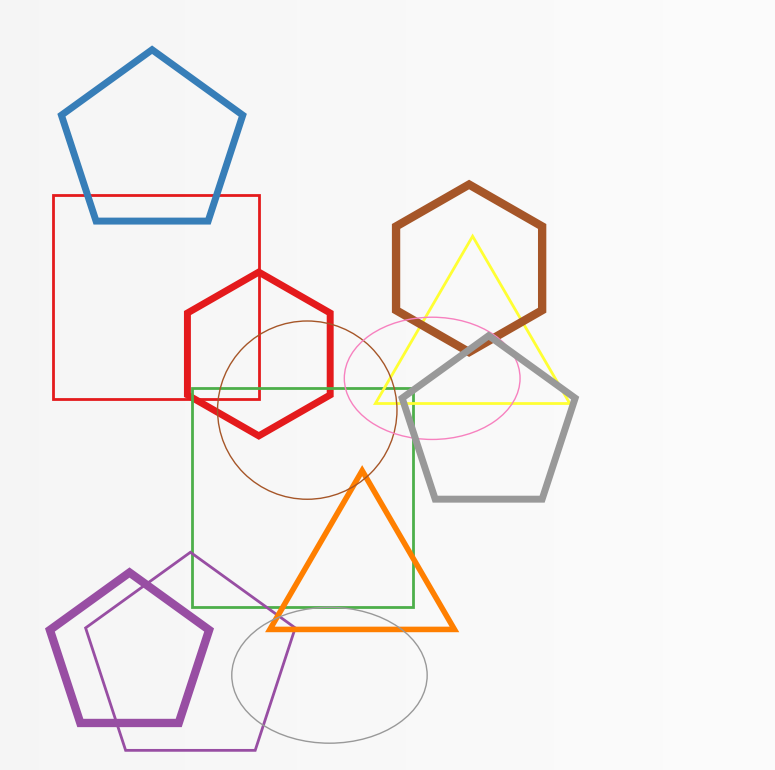[{"shape": "square", "thickness": 1, "radius": 0.66, "center": [0.202, 0.614]}, {"shape": "hexagon", "thickness": 2.5, "radius": 0.53, "center": [0.334, 0.54]}, {"shape": "pentagon", "thickness": 2.5, "radius": 0.62, "center": [0.196, 0.812]}, {"shape": "square", "thickness": 1, "radius": 0.71, "center": [0.39, 0.354]}, {"shape": "pentagon", "thickness": 3, "radius": 0.54, "center": [0.167, 0.148]}, {"shape": "pentagon", "thickness": 1, "radius": 0.71, "center": [0.246, 0.141]}, {"shape": "triangle", "thickness": 2, "radius": 0.69, "center": [0.467, 0.251]}, {"shape": "triangle", "thickness": 1, "radius": 0.72, "center": [0.61, 0.548]}, {"shape": "hexagon", "thickness": 3, "radius": 0.54, "center": [0.605, 0.652]}, {"shape": "circle", "thickness": 0.5, "radius": 0.58, "center": [0.396, 0.467]}, {"shape": "oval", "thickness": 0.5, "radius": 0.57, "center": [0.558, 0.509]}, {"shape": "oval", "thickness": 0.5, "radius": 0.63, "center": [0.425, 0.123]}, {"shape": "pentagon", "thickness": 2.5, "radius": 0.59, "center": [0.631, 0.447]}]